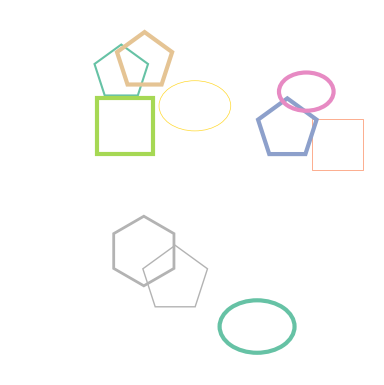[{"shape": "pentagon", "thickness": 1.5, "radius": 0.37, "center": [0.315, 0.811]}, {"shape": "oval", "thickness": 3, "radius": 0.49, "center": [0.668, 0.152]}, {"shape": "square", "thickness": 0.5, "radius": 0.34, "center": [0.877, 0.624]}, {"shape": "pentagon", "thickness": 3, "radius": 0.4, "center": [0.746, 0.664]}, {"shape": "oval", "thickness": 3, "radius": 0.35, "center": [0.796, 0.762]}, {"shape": "square", "thickness": 3, "radius": 0.36, "center": [0.324, 0.672]}, {"shape": "oval", "thickness": 0.5, "radius": 0.47, "center": [0.506, 0.725]}, {"shape": "pentagon", "thickness": 3, "radius": 0.38, "center": [0.376, 0.841]}, {"shape": "hexagon", "thickness": 2, "radius": 0.45, "center": [0.374, 0.348]}, {"shape": "pentagon", "thickness": 1, "radius": 0.44, "center": [0.455, 0.275]}]